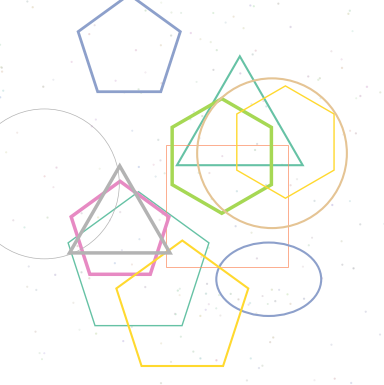[{"shape": "triangle", "thickness": 1.5, "radius": 0.94, "center": [0.623, 0.665]}, {"shape": "pentagon", "thickness": 1, "radius": 0.96, "center": [0.36, 0.31]}, {"shape": "square", "thickness": 0.5, "radius": 0.79, "center": [0.59, 0.464]}, {"shape": "pentagon", "thickness": 2, "radius": 0.7, "center": [0.336, 0.875]}, {"shape": "oval", "thickness": 1.5, "radius": 0.68, "center": [0.698, 0.275]}, {"shape": "pentagon", "thickness": 2.5, "radius": 0.67, "center": [0.312, 0.396]}, {"shape": "hexagon", "thickness": 2.5, "radius": 0.74, "center": [0.576, 0.595]}, {"shape": "pentagon", "thickness": 1.5, "radius": 0.9, "center": [0.474, 0.195]}, {"shape": "hexagon", "thickness": 1, "radius": 0.73, "center": [0.741, 0.631]}, {"shape": "circle", "thickness": 1.5, "radius": 0.97, "center": [0.707, 0.602]}, {"shape": "triangle", "thickness": 2.5, "radius": 0.75, "center": [0.311, 0.418]}, {"shape": "circle", "thickness": 0.5, "radius": 0.97, "center": [0.115, 0.522]}]